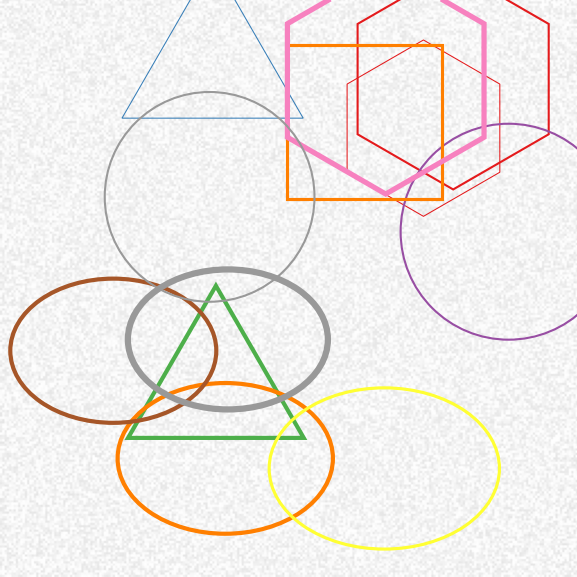[{"shape": "hexagon", "thickness": 1, "radius": 0.96, "center": [0.785, 0.862]}, {"shape": "hexagon", "thickness": 0.5, "radius": 0.76, "center": [0.733, 0.777]}, {"shape": "triangle", "thickness": 0.5, "radius": 0.91, "center": [0.368, 0.885]}, {"shape": "triangle", "thickness": 2, "radius": 0.88, "center": [0.374, 0.329]}, {"shape": "circle", "thickness": 1, "radius": 0.93, "center": [0.881, 0.598]}, {"shape": "square", "thickness": 1.5, "radius": 0.67, "center": [0.631, 0.788]}, {"shape": "oval", "thickness": 2, "radius": 0.93, "center": [0.39, 0.205]}, {"shape": "oval", "thickness": 1.5, "radius": 1.0, "center": [0.665, 0.188]}, {"shape": "oval", "thickness": 2, "radius": 0.89, "center": [0.196, 0.392]}, {"shape": "hexagon", "thickness": 2.5, "radius": 0.98, "center": [0.668, 0.86]}, {"shape": "oval", "thickness": 3, "radius": 0.87, "center": [0.395, 0.411]}, {"shape": "circle", "thickness": 1, "radius": 0.91, "center": [0.363, 0.658]}]